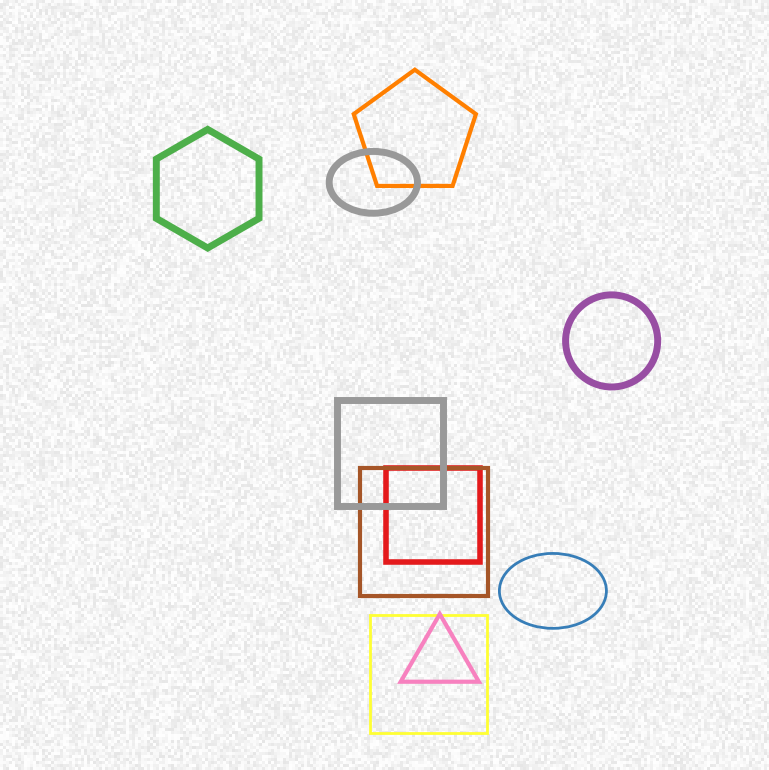[{"shape": "square", "thickness": 2, "radius": 0.31, "center": [0.562, 0.331]}, {"shape": "oval", "thickness": 1, "radius": 0.35, "center": [0.718, 0.233]}, {"shape": "hexagon", "thickness": 2.5, "radius": 0.39, "center": [0.27, 0.755]}, {"shape": "circle", "thickness": 2.5, "radius": 0.3, "center": [0.794, 0.557]}, {"shape": "pentagon", "thickness": 1.5, "radius": 0.42, "center": [0.539, 0.826]}, {"shape": "square", "thickness": 1, "radius": 0.38, "center": [0.557, 0.125]}, {"shape": "square", "thickness": 1.5, "radius": 0.41, "center": [0.551, 0.309]}, {"shape": "triangle", "thickness": 1.5, "radius": 0.29, "center": [0.571, 0.144]}, {"shape": "square", "thickness": 2.5, "radius": 0.34, "center": [0.506, 0.412]}, {"shape": "oval", "thickness": 2.5, "radius": 0.29, "center": [0.485, 0.763]}]